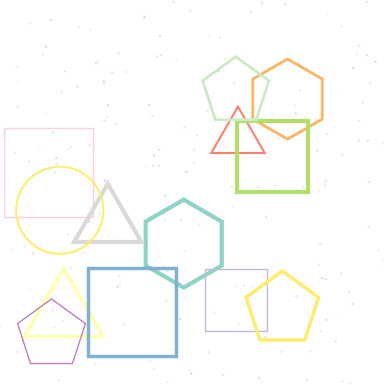[{"shape": "hexagon", "thickness": 3, "radius": 0.57, "center": [0.477, 0.367]}, {"shape": "triangle", "thickness": 2.5, "radius": 0.59, "center": [0.165, 0.185]}, {"shape": "square", "thickness": 1, "radius": 0.4, "center": [0.613, 0.221]}, {"shape": "triangle", "thickness": 1.5, "radius": 0.4, "center": [0.618, 0.643]}, {"shape": "square", "thickness": 2.5, "radius": 0.58, "center": [0.343, 0.189]}, {"shape": "hexagon", "thickness": 2, "radius": 0.52, "center": [0.747, 0.743]}, {"shape": "square", "thickness": 3, "radius": 0.46, "center": [0.708, 0.593]}, {"shape": "square", "thickness": 1, "radius": 0.58, "center": [0.125, 0.552]}, {"shape": "triangle", "thickness": 3, "radius": 0.5, "center": [0.28, 0.422]}, {"shape": "pentagon", "thickness": 1, "radius": 0.46, "center": [0.134, 0.131]}, {"shape": "pentagon", "thickness": 2, "radius": 0.45, "center": [0.612, 0.762]}, {"shape": "pentagon", "thickness": 2.5, "radius": 0.5, "center": [0.733, 0.197]}, {"shape": "circle", "thickness": 1.5, "radius": 0.57, "center": [0.155, 0.454]}]